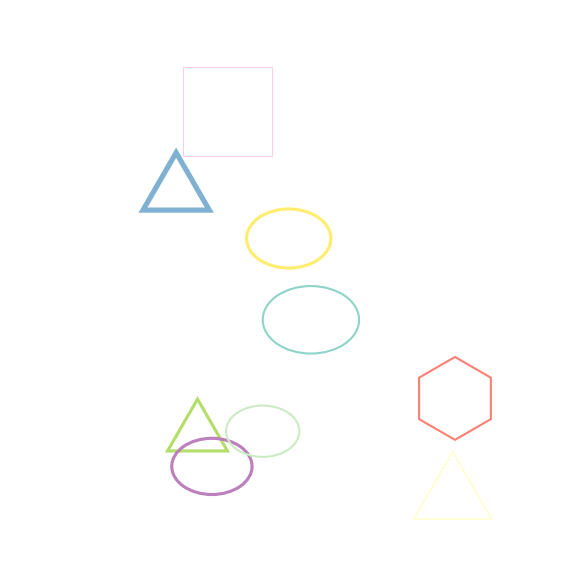[{"shape": "oval", "thickness": 1, "radius": 0.42, "center": [0.538, 0.445]}, {"shape": "triangle", "thickness": 0.5, "radius": 0.39, "center": [0.784, 0.139]}, {"shape": "hexagon", "thickness": 1, "radius": 0.36, "center": [0.788, 0.309]}, {"shape": "triangle", "thickness": 2.5, "radius": 0.33, "center": [0.305, 0.668]}, {"shape": "triangle", "thickness": 1.5, "radius": 0.3, "center": [0.342, 0.248]}, {"shape": "square", "thickness": 0.5, "radius": 0.39, "center": [0.394, 0.806]}, {"shape": "oval", "thickness": 1.5, "radius": 0.35, "center": [0.367, 0.191]}, {"shape": "oval", "thickness": 1, "radius": 0.32, "center": [0.455, 0.252]}, {"shape": "oval", "thickness": 1.5, "radius": 0.37, "center": [0.5, 0.586]}]